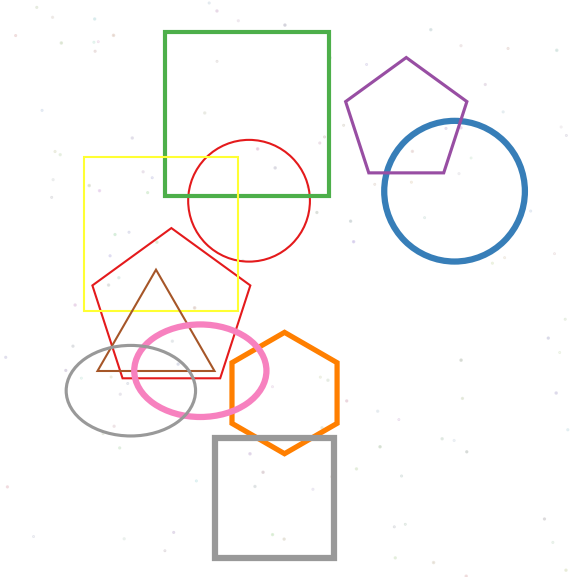[{"shape": "circle", "thickness": 1, "radius": 0.53, "center": [0.431, 0.652]}, {"shape": "pentagon", "thickness": 1, "radius": 0.72, "center": [0.297, 0.46]}, {"shape": "circle", "thickness": 3, "radius": 0.61, "center": [0.787, 0.668]}, {"shape": "square", "thickness": 2, "radius": 0.71, "center": [0.427, 0.801]}, {"shape": "pentagon", "thickness": 1.5, "radius": 0.55, "center": [0.703, 0.789]}, {"shape": "hexagon", "thickness": 2.5, "radius": 0.53, "center": [0.493, 0.319]}, {"shape": "square", "thickness": 1, "radius": 0.67, "center": [0.278, 0.595]}, {"shape": "triangle", "thickness": 1, "radius": 0.58, "center": [0.27, 0.415]}, {"shape": "oval", "thickness": 3, "radius": 0.57, "center": [0.347, 0.357]}, {"shape": "square", "thickness": 3, "radius": 0.52, "center": [0.476, 0.137]}, {"shape": "oval", "thickness": 1.5, "radius": 0.56, "center": [0.227, 0.323]}]